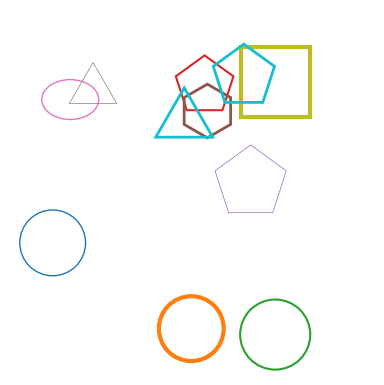[{"shape": "circle", "thickness": 1, "radius": 0.43, "center": [0.137, 0.369]}, {"shape": "circle", "thickness": 3, "radius": 0.42, "center": [0.497, 0.146]}, {"shape": "circle", "thickness": 1.5, "radius": 0.46, "center": [0.715, 0.131]}, {"shape": "pentagon", "thickness": 1.5, "radius": 0.39, "center": [0.531, 0.777]}, {"shape": "pentagon", "thickness": 0.5, "radius": 0.49, "center": [0.651, 0.526]}, {"shape": "hexagon", "thickness": 2, "radius": 0.35, "center": [0.539, 0.712]}, {"shape": "oval", "thickness": 1, "radius": 0.37, "center": [0.182, 0.741]}, {"shape": "triangle", "thickness": 0.5, "radius": 0.36, "center": [0.242, 0.767]}, {"shape": "square", "thickness": 3, "radius": 0.45, "center": [0.715, 0.787]}, {"shape": "pentagon", "thickness": 2, "radius": 0.42, "center": [0.633, 0.802]}, {"shape": "triangle", "thickness": 2, "radius": 0.43, "center": [0.479, 0.686]}]